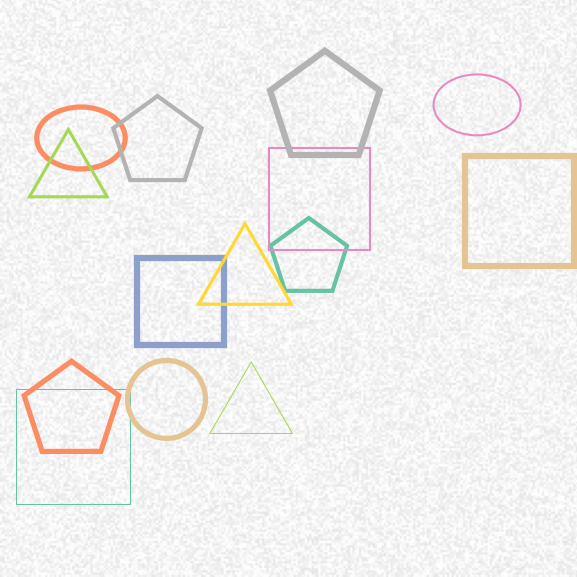[{"shape": "square", "thickness": 0.5, "radius": 0.5, "center": [0.126, 0.226]}, {"shape": "pentagon", "thickness": 2, "radius": 0.35, "center": [0.535, 0.552]}, {"shape": "oval", "thickness": 2.5, "radius": 0.38, "center": [0.14, 0.76]}, {"shape": "pentagon", "thickness": 2.5, "radius": 0.43, "center": [0.124, 0.287]}, {"shape": "square", "thickness": 3, "radius": 0.38, "center": [0.312, 0.476]}, {"shape": "oval", "thickness": 1, "radius": 0.38, "center": [0.826, 0.818]}, {"shape": "square", "thickness": 1, "radius": 0.44, "center": [0.554, 0.655]}, {"shape": "triangle", "thickness": 0.5, "radius": 0.41, "center": [0.435, 0.29]}, {"shape": "triangle", "thickness": 1.5, "radius": 0.39, "center": [0.118, 0.697]}, {"shape": "triangle", "thickness": 1.5, "radius": 0.46, "center": [0.424, 0.519]}, {"shape": "circle", "thickness": 2.5, "radius": 0.34, "center": [0.288, 0.307]}, {"shape": "square", "thickness": 3, "radius": 0.47, "center": [0.899, 0.634]}, {"shape": "pentagon", "thickness": 2, "radius": 0.4, "center": [0.273, 0.752]}, {"shape": "pentagon", "thickness": 3, "radius": 0.5, "center": [0.563, 0.811]}]